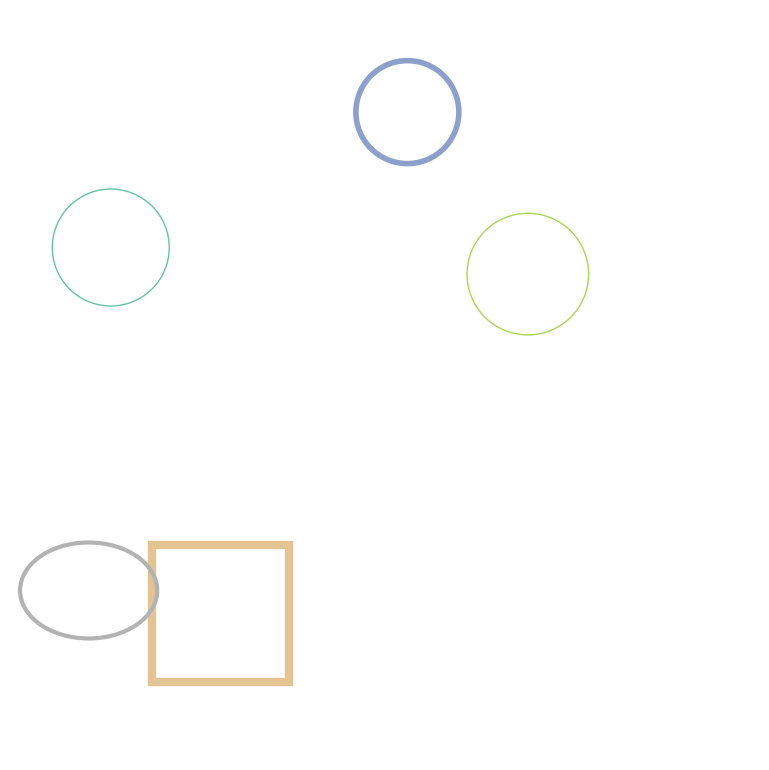[{"shape": "circle", "thickness": 0.5, "radius": 0.38, "center": [0.144, 0.679]}, {"shape": "circle", "thickness": 2, "radius": 0.33, "center": [0.529, 0.854]}, {"shape": "circle", "thickness": 0.5, "radius": 0.39, "center": [0.686, 0.644]}, {"shape": "square", "thickness": 3, "radius": 0.44, "center": [0.286, 0.204]}, {"shape": "oval", "thickness": 1.5, "radius": 0.45, "center": [0.115, 0.233]}]